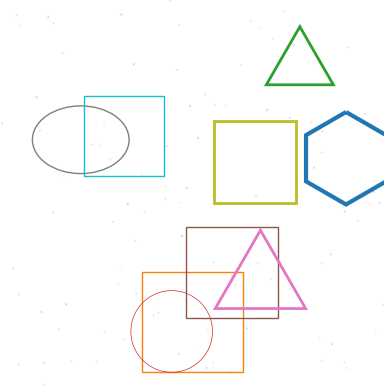[{"shape": "hexagon", "thickness": 3, "radius": 0.6, "center": [0.899, 0.589]}, {"shape": "square", "thickness": 1, "radius": 0.65, "center": [0.5, 0.163]}, {"shape": "triangle", "thickness": 2, "radius": 0.5, "center": [0.779, 0.83]}, {"shape": "circle", "thickness": 0.5, "radius": 0.53, "center": [0.446, 0.139]}, {"shape": "square", "thickness": 1, "radius": 0.6, "center": [0.602, 0.292]}, {"shape": "triangle", "thickness": 2, "radius": 0.68, "center": [0.676, 0.266]}, {"shape": "oval", "thickness": 1, "radius": 0.63, "center": [0.21, 0.637]}, {"shape": "square", "thickness": 2, "radius": 0.53, "center": [0.663, 0.579]}, {"shape": "square", "thickness": 1, "radius": 0.52, "center": [0.322, 0.646]}]